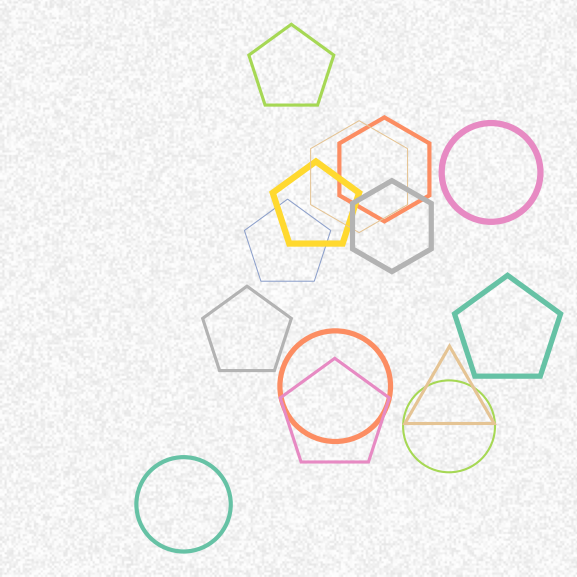[{"shape": "pentagon", "thickness": 2.5, "radius": 0.48, "center": [0.879, 0.426]}, {"shape": "circle", "thickness": 2, "radius": 0.41, "center": [0.318, 0.126]}, {"shape": "hexagon", "thickness": 2, "radius": 0.45, "center": [0.666, 0.706]}, {"shape": "circle", "thickness": 2.5, "radius": 0.48, "center": [0.58, 0.33]}, {"shape": "pentagon", "thickness": 0.5, "radius": 0.39, "center": [0.498, 0.576]}, {"shape": "circle", "thickness": 3, "radius": 0.43, "center": [0.85, 0.701]}, {"shape": "pentagon", "thickness": 1.5, "radius": 0.5, "center": [0.58, 0.279]}, {"shape": "circle", "thickness": 1, "radius": 0.4, "center": [0.778, 0.261]}, {"shape": "pentagon", "thickness": 1.5, "radius": 0.39, "center": [0.504, 0.88]}, {"shape": "pentagon", "thickness": 3, "radius": 0.39, "center": [0.547, 0.641]}, {"shape": "hexagon", "thickness": 0.5, "radius": 0.48, "center": [0.622, 0.693]}, {"shape": "triangle", "thickness": 1.5, "radius": 0.45, "center": [0.778, 0.31]}, {"shape": "hexagon", "thickness": 2.5, "radius": 0.39, "center": [0.679, 0.608]}, {"shape": "pentagon", "thickness": 1.5, "radius": 0.4, "center": [0.428, 0.423]}]